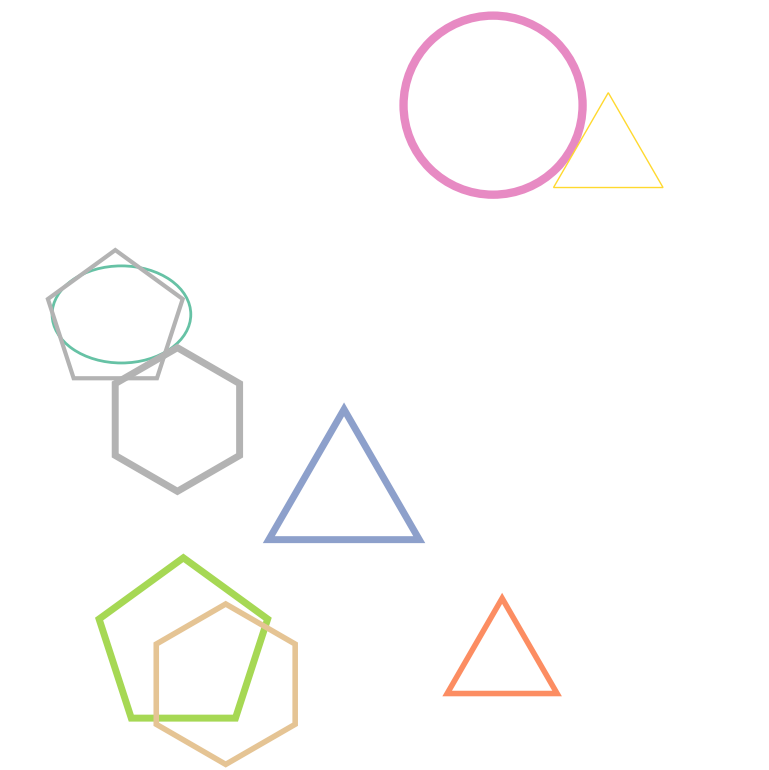[{"shape": "oval", "thickness": 1, "radius": 0.45, "center": [0.158, 0.592]}, {"shape": "triangle", "thickness": 2, "radius": 0.41, "center": [0.652, 0.141]}, {"shape": "triangle", "thickness": 2.5, "radius": 0.56, "center": [0.447, 0.356]}, {"shape": "circle", "thickness": 3, "radius": 0.58, "center": [0.64, 0.863]}, {"shape": "pentagon", "thickness": 2.5, "radius": 0.58, "center": [0.238, 0.16]}, {"shape": "triangle", "thickness": 0.5, "radius": 0.41, "center": [0.79, 0.798]}, {"shape": "hexagon", "thickness": 2, "radius": 0.52, "center": [0.293, 0.111]}, {"shape": "hexagon", "thickness": 2.5, "radius": 0.47, "center": [0.23, 0.455]}, {"shape": "pentagon", "thickness": 1.5, "radius": 0.46, "center": [0.15, 0.583]}]